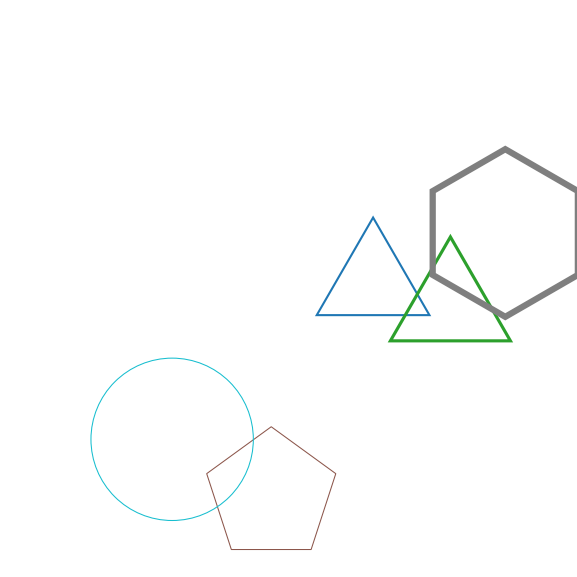[{"shape": "triangle", "thickness": 1, "radius": 0.56, "center": [0.646, 0.51]}, {"shape": "triangle", "thickness": 1.5, "radius": 0.6, "center": [0.78, 0.469]}, {"shape": "pentagon", "thickness": 0.5, "radius": 0.59, "center": [0.47, 0.143]}, {"shape": "hexagon", "thickness": 3, "radius": 0.73, "center": [0.875, 0.596]}, {"shape": "circle", "thickness": 0.5, "radius": 0.7, "center": [0.298, 0.238]}]